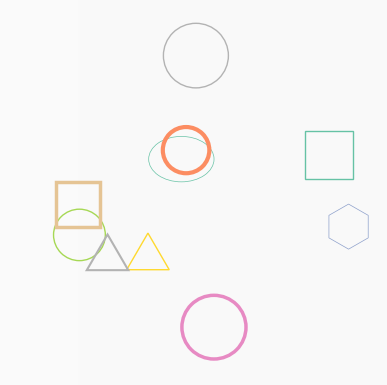[{"shape": "square", "thickness": 1, "radius": 0.31, "center": [0.85, 0.596]}, {"shape": "oval", "thickness": 0.5, "radius": 0.42, "center": [0.468, 0.587]}, {"shape": "circle", "thickness": 3, "radius": 0.3, "center": [0.48, 0.61]}, {"shape": "hexagon", "thickness": 0.5, "radius": 0.29, "center": [0.9, 0.411]}, {"shape": "circle", "thickness": 2.5, "radius": 0.41, "center": [0.552, 0.15]}, {"shape": "circle", "thickness": 1, "radius": 0.33, "center": [0.205, 0.39]}, {"shape": "triangle", "thickness": 1, "radius": 0.32, "center": [0.382, 0.331]}, {"shape": "square", "thickness": 2.5, "radius": 0.29, "center": [0.201, 0.468]}, {"shape": "triangle", "thickness": 1.5, "radius": 0.31, "center": [0.278, 0.329]}, {"shape": "circle", "thickness": 1, "radius": 0.42, "center": [0.506, 0.856]}]